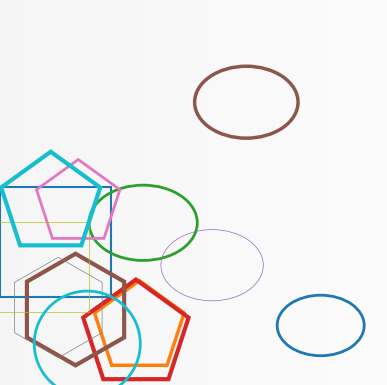[{"shape": "square", "thickness": 1.5, "radius": 0.72, "center": [0.143, 0.371]}, {"shape": "oval", "thickness": 2, "radius": 0.56, "center": [0.828, 0.155]}, {"shape": "pentagon", "thickness": 2.5, "radius": 0.61, "center": [0.36, 0.149]}, {"shape": "oval", "thickness": 2, "radius": 0.7, "center": [0.369, 0.421]}, {"shape": "pentagon", "thickness": 3, "radius": 0.72, "center": [0.351, 0.131]}, {"shape": "oval", "thickness": 0.5, "radius": 0.66, "center": [0.547, 0.311]}, {"shape": "hexagon", "thickness": 3, "radius": 0.72, "center": [0.195, 0.196]}, {"shape": "oval", "thickness": 2.5, "radius": 0.67, "center": [0.636, 0.735]}, {"shape": "pentagon", "thickness": 2, "radius": 0.57, "center": [0.202, 0.472]}, {"shape": "hexagon", "thickness": 0.5, "radius": 0.65, "center": [0.151, 0.201]}, {"shape": "square", "thickness": 0.5, "radius": 0.59, "center": [0.111, 0.306]}, {"shape": "circle", "thickness": 2, "radius": 0.68, "center": [0.225, 0.107]}, {"shape": "pentagon", "thickness": 3, "radius": 0.67, "center": [0.131, 0.471]}]